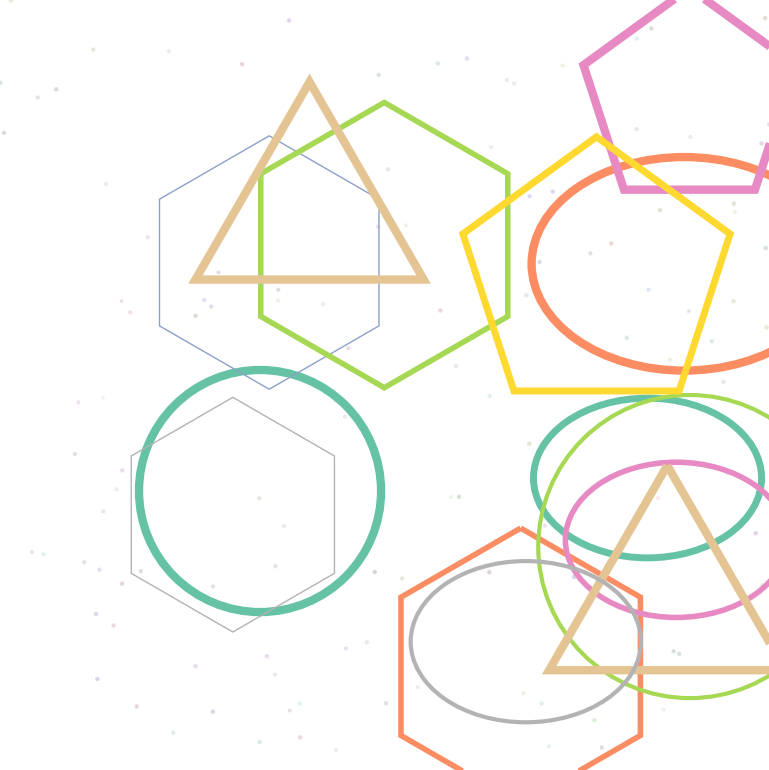[{"shape": "circle", "thickness": 3, "radius": 0.79, "center": [0.338, 0.362]}, {"shape": "oval", "thickness": 2.5, "radius": 0.74, "center": [0.841, 0.379]}, {"shape": "oval", "thickness": 3, "radius": 0.99, "center": [0.888, 0.657]}, {"shape": "hexagon", "thickness": 2, "radius": 0.9, "center": [0.676, 0.135]}, {"shape": "hexagon", "thickness": 0.5, "radius": 0.82, "center": [0.35, 0.659]}, {"shape": "oval", "thickness": 2, "radius": 0.72, "center": [0.878, 0.299]}, {"shape": "pentagon", "thickness": 3, "radius": 0.72, "center": [0.895, 0.871]}, {"shape": "circle", "thickness": 1.5, "radius": 0.98, "center": [0.896, 0.29]}, {"shape": "hexagon", "thickness": 2, "radius": 0.93, "center": [0.499, 0.682]}, {"shape": "pentagon", "thickness": 2.5, "radius": 0.91, "center": [0.775, 0.64]}, {"shape": "triangle", "thickness": 3, "radius": 0.86, "center": [0.402, 0.722]}, {"shape": "triangle", "thickness": 3, "radius": 0.89, "center": [0.867, 0.218]}, {"shape": "hexagon", "thickness": 0.5, "radius": 0.76, "center": [0.302, 0.332]}, {"shape": "oval", "thickness": 1.5, "radius": 0.75, "center": [0.683, 0.167]}]